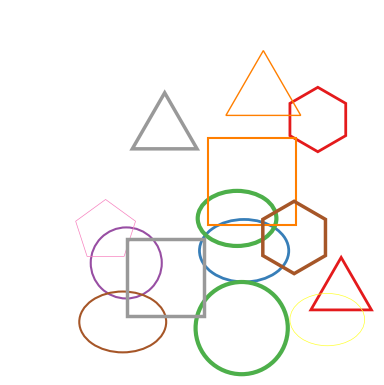[{"shape": "triangle", "thickness": 2, "radius": 0.45, "center": [0.886, 0.241]}, {"shape": "hexagon", "thickness": 2, "radius": 0.42, "center": [0.826, 0.69]}, {"shape": "oval", "thickness": 2, "radius": 0.58, "center": [0.634, 0.349]}, {"shape": "circle", "thickness": 3, "radius": 0.6, "center": [0.628, 0.148]}, {"shape": "oval", "thickness": 3, "radius": 0.51, "center": [0.616, 0.433]}, {"shape": "circle", "thickness": 1.5, "radius": 0.46, "center": [0.328, 0.317]}, {"shape": "square", "thickness": 1.5, "radius": 0.57, "center": [0.656, 0.529]}, {"shape": "triangle", "thickness": 1, "radius": 0.56, "center": [0.684, 0.756]}, {"shape": "oval", "thickness": 0.5, "radius": 0.49, "center": [0.85, 0.17]}, {"shape": "oval", "thickness": 1.5, "radius": 0.56, "center": [0.319, 0.164]}, {"shape": "hexagon", "thickness": 2.5, "radius": 0.47, "center": [0.764, 0.383]}, {"shape": "pentagon", "thickness": 0.5, "radius": 0.41, "center": [0.274, 0.4]}, {"shape": "triangle", "thickness": 2.5, "radius": 0.49, "center": [0.428, 0.662]}, {"shape": "square", "thickness": 2.5, "radius": 0.5, "center": [0.43, 0.28]}]